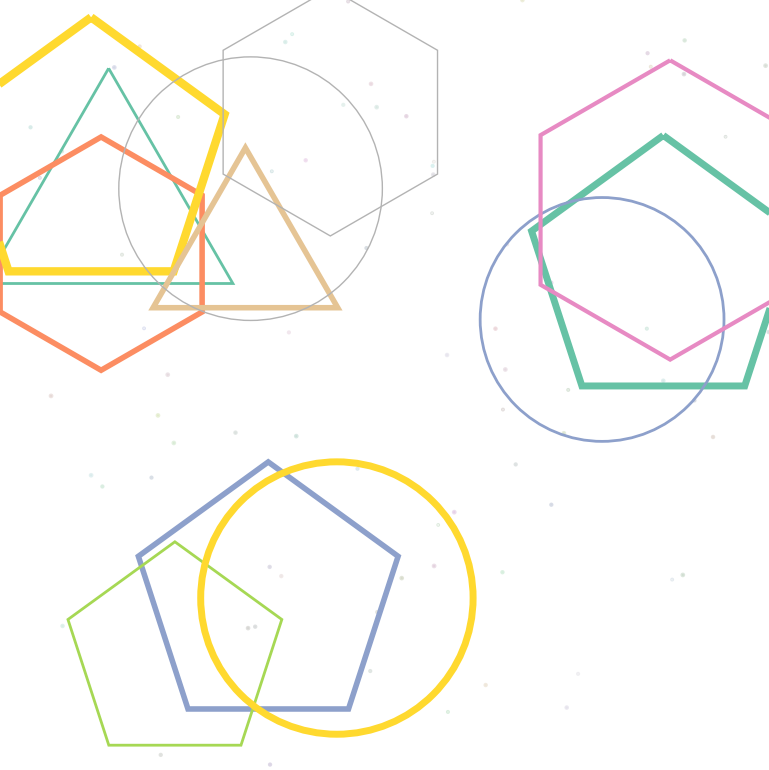[{"shape": "pentagon", "thickness": 2.5, "radius": 0.9, "center": [0.861, 0.644]}, {"shape": "triangle", "thickness": 1, "radius": 0.93, "center": [0.141, 0.725]}, {"shape": "hexagon", "thickness": 2, "radius": 0.76, "center": [0.131, 0.671]}, {"shape": "circle", "thickness": 1, "radius": 0.79, "center": [0.782, 0.585]}, {"shape": "pentagon", "thickness": 2, "radius": 0.89, "center": [0.348, 0.223]}, {"shape": "hexagon", "thickness": 1.5, "radius": 0.97, "center": [0.87, 0.727]}, {"shape": "pentagon", "thickness": 1, "radius": 0.73, "center": [0.227, 0.15]}, {"shape": "circle", "thickness": 2.5, "radius": 0.88, "center": [0.438, 0.223]}, {"shape": "pentagon", "thickness": 3, "radius": 0.91, "center": [0.118, 0.795]}, {"shape": "triangle", "thickness": 2, "radius": 0.69, "center": [0.319, 0.67]}, {"shape": "hexagon", "thickness": 0.5, "radius": 0.8, "center": [0.429, 0.854]}, {"shape": "circle", "thickness": 0.5, "radius": 0.86, "center": [0.325, 0.755]}]